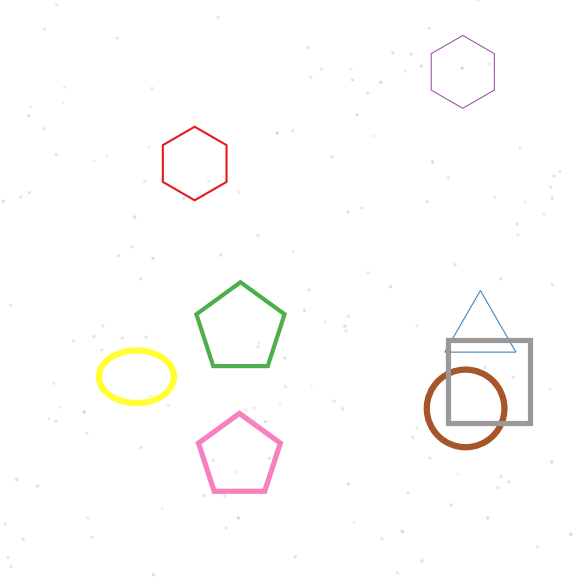[{"shape": "hexagon", "thickness": 1, "radius": 0.32, "center": [0.337, 0.716]}, {"shape": "triangle", "thickness": 0.5, "radius": 0.36, "center": [0.832, 0.425]}, {"shape": "pentagon", "thickness": 2, "radius": 0.4, "center": [0.416, 0.43]}, {"shape": "hexagon", "thickness": 0.5, "radius": 0.32, "center": [0.801, 0.875]}, {"shape": "oval", "thickness": 3, "radius": 0.33, "center": [0.236, 0.347]}, {"shape": "circle", "thickness": 3, "radius": 0.34, "center": [0.806, 0.292]}, {"shape": "pentagon", "thickness": 2.5, "radius": 0.37, "center": [0.415, 0.209]}, {"shape": "square", "thickness": 2.5, "radius": 0.36, "center": [0.847, 0.339]}]